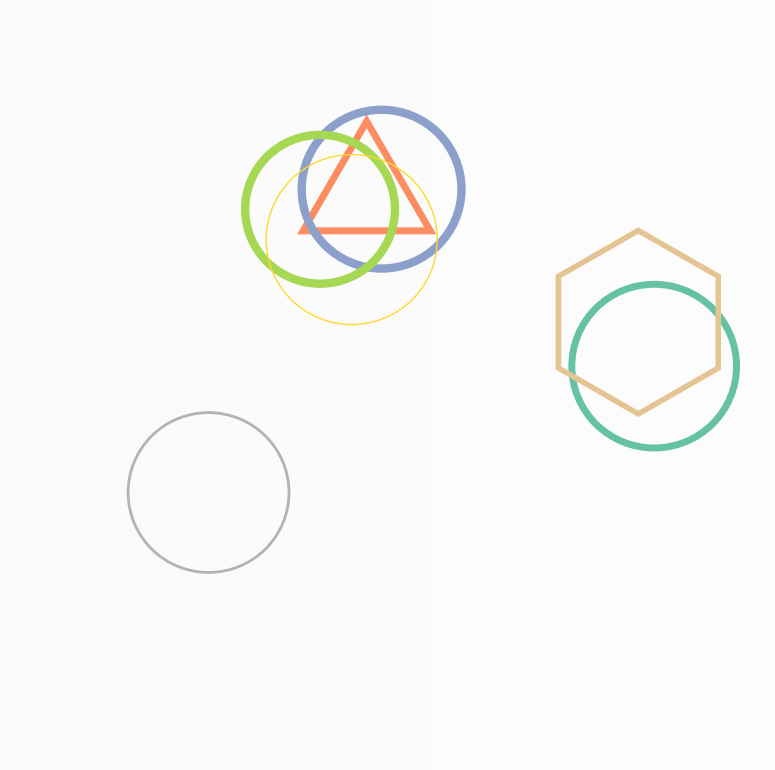[{"shape": "circle", "thickness": 2.5, "radius": 0.53, "center": [0.844, 0.525]}, {"shape": "triangle", "thickness": 2.5, "radius": 0.47, "center": [0.473, 0.748]}, {"shape": "circle", "thickness": 3, "radius": 0.52, "center": [0.492, 0.754]}, {"shape": "circle", "thickness": 3, "radius": 0.48, "center": [0.413, 0.728]}, {"shape": "circle", "thickness": 0.5, "radius": 0.55, "center": [0.454, 0.689]}, {"shape": "hexagon", "thickness": 2, "radius": 0.6, "center": [0.824, 0.582]}, {"shape": "circle", "thickness": 1, "radius": 0.52, "center": [0.269, 0.36]}]